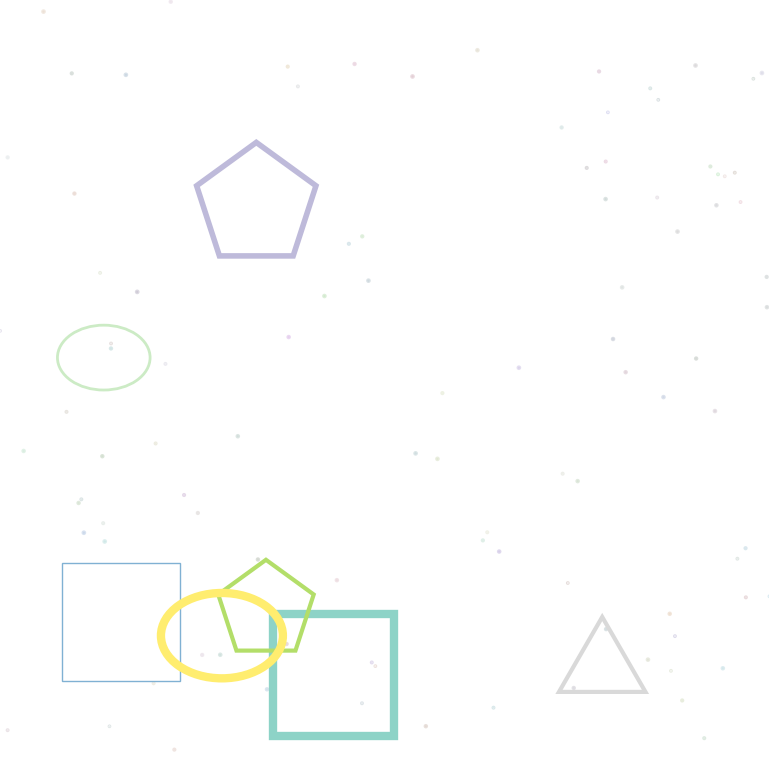[{"shape": "square", "thickness": 3, "radius": 0.4, "center": [0.433, 0.124]}, {"shape": "pentagon", "thickness": 2, "radius": 0.41, "center": [0.333, 0.734]}, {"shape": "square", "thickness": 0.5, "radius": 0.38, "center": [0.157, 0.192]}, {"shape": "pentagon", "thickness": 1.5, "radius": 0.33, "center": [0.345, 0.208]}, {"shape": "triangle", "thickness": 1.5, "radius": 0.32, "center": [0.782, 0.134]}, {"shape": "oval", "thickness": 1, "radius": 0.3, "center": [0.135, 0.536]}, {"shape": "oval", "thickness": 3, "radius": 0.4, "center": [0.288, 0.174]}]